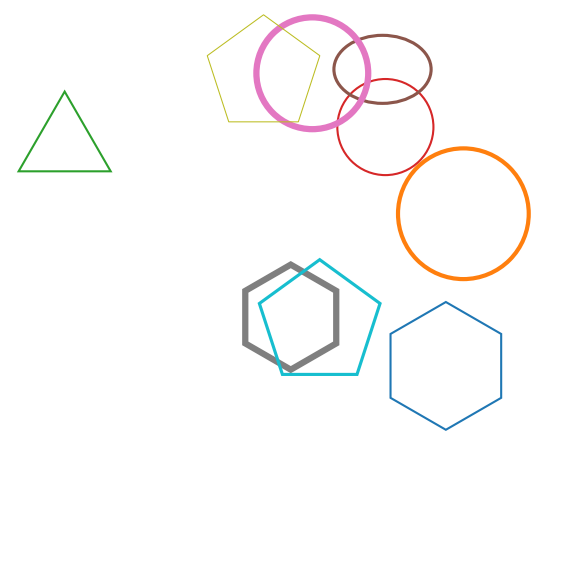[{"shape": "hexagon", "thickness": 1, "radius": 0.55, "center": [0.772, 0.366]}, {"shape": "circle", "thickness": 2, "radius": 0.57, "center": [0.802, 0.629]}, {"shape": "triangle", "thickness": 1, "radius": 0.46, "center": [0.112, 0.749]}, {"shape": "circle", "thickness": 1, "radius": 0.42, "center": [0.667, 0.779]}, {"shape": "oval", "thickness": 1.5, "radius": 0.42, "center": [0.662, 0.879]}, {"shape": "circle", "thickness": 3, "radius": 0.48, "center": [0.541, 0.872]}, {"shape": "hexagon", "thickness": 3, "radius": 0.45, "center": [0.503, 0.45]}, {"shape": "pentagon", "thickness": 0.5, "radius": 0.51, "center": [0.456, 0.871]}, {"shape": "pentagon", "thickness": 1.5, "radius": 0.55, "center": [0.554, 0.44]}]